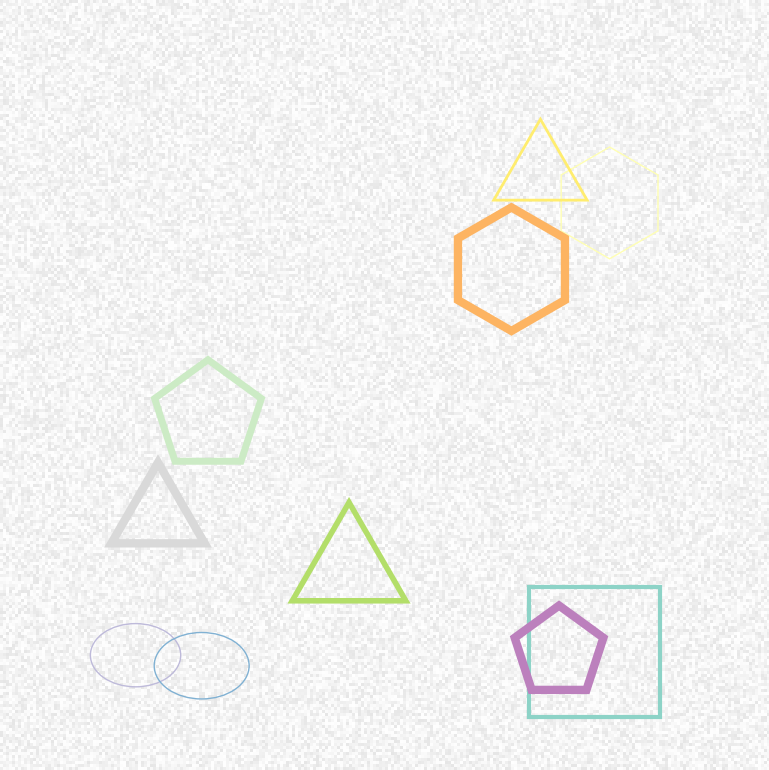[{"shape": "square", "thickness": 1.5, "radius": 0.42, "center": [0.772, 0.153]}, {"shape": "hexagon", "thickness": 0.5, "radius": 0.36, "center": [0.792, 0.736]}, {"shape": "oval", "thickness": 0.5, "radius": 0.29, "center": [0.176, 0.149]}, {"shape": "oval", "thickness": 0.5, "radius": 0.31, "center": [0.262, 0.135]}, {"shape": "hexagon", "thickness": 3, "radius": 0.4, "center": [0.664, 0.65]}, {"shape": "triangle", "thickness": 2, "radius": 0.43, "center": [0.453, 0.262]}, {"shape": "triangle", "thickness": 3, "radius": 0.35, "center": [0.205, 0.329]}, {"shape": "pentagon", "thickness": 3, "radius": 0.3, "center": [0.726, 0.153]}, {"shape": "pentagon", "thickness": 2.5, "radius": 0.36, "center": [0.27, 0.46]}, {"shape": "triangle", "thickness": 1, "radius": 0.35, "center": [0.702, 0.775]}]